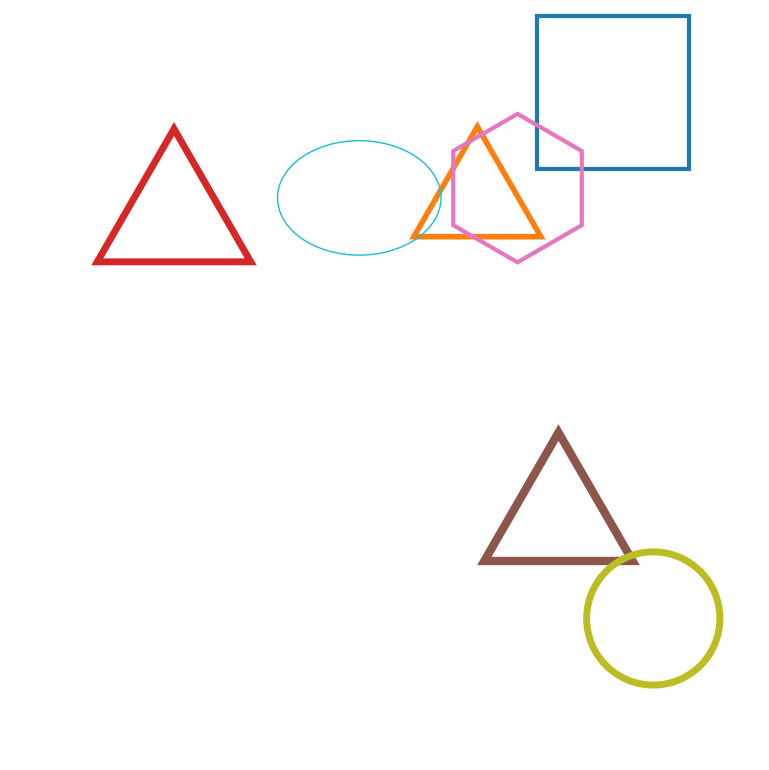[{"shape": "square", "thickness": 1.5, "radius": 0.5, "center": [0.796, 0.88]}, {"shape": "triangle", "thickness": 2, "radius": 0.48, "center": [0.62, 0.74]}, {"shape": "triangle", "thickness": 2.5, "radius": 0.58, "center": [0.226, 0.717]}, {"shape": "triangle", "thickness": 3, "radius": 0.56, "center": [0.725, 0.327]}, {"shape": "hexagon", "thickness": 1.5, "radius": 0.48, "center": [0.672, 0.756]}, {"shape": "circle", "thickness": 2.5, "radius": 0.43, "center": [0.848, 0.197]}, {"shape": "oval", "thickness": 0.5, "radius": 0.53, "center": [0.467, 0.743]}]